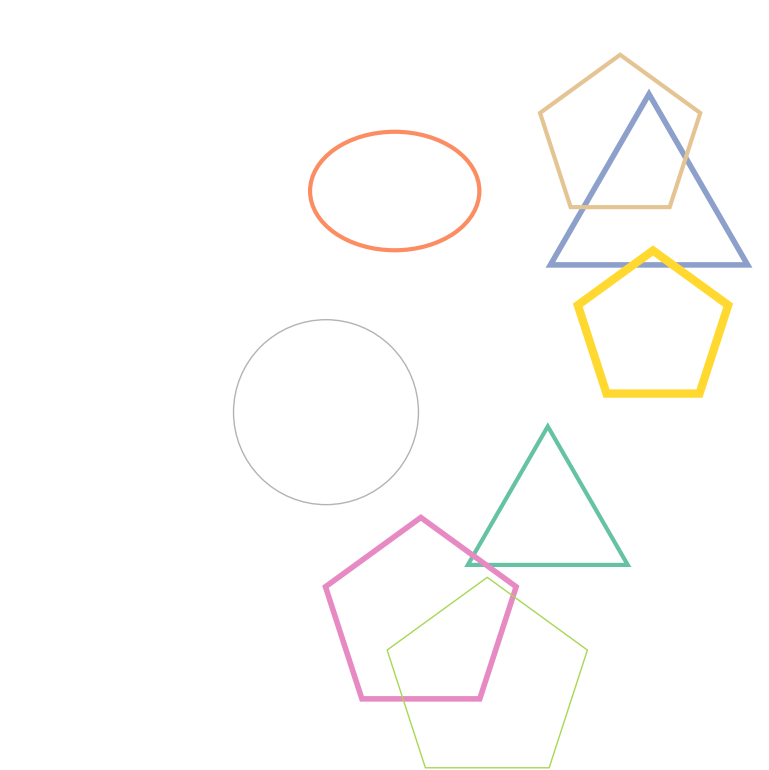[{"shape": "triangle", "thickness": 1.5, "radius": 0.6, "center": [0.711, 0.326]}, {"shape": "oval", "thickness": 1.5, "radius": 0.55, "center": [0.513, 0.752]}, {"shape": "triangle", "thickness": 2, "radius": 0.74, "center": [0.843, 0.73]}, {"shape": "pentagon", "thickness": 2, "radius": 0.65, "center": [0.547, 0.198]}, {"shape": "pentagon", "thickness": 0.5, "radius": 0.68, "center": [0.633, 0.113]}, {"shape": "pentagon", "thickness": 3, "radius": 0.51, "center": [0.848, 0.572]}, {"shape": "pentagon", "thickness": 1.5, "radius": 0.55, "center": [0.805, 0.819]}, {"shape": "circle", "thickness": 0.5, "radius": 0.6, "center": [0.423, 0.465]}]